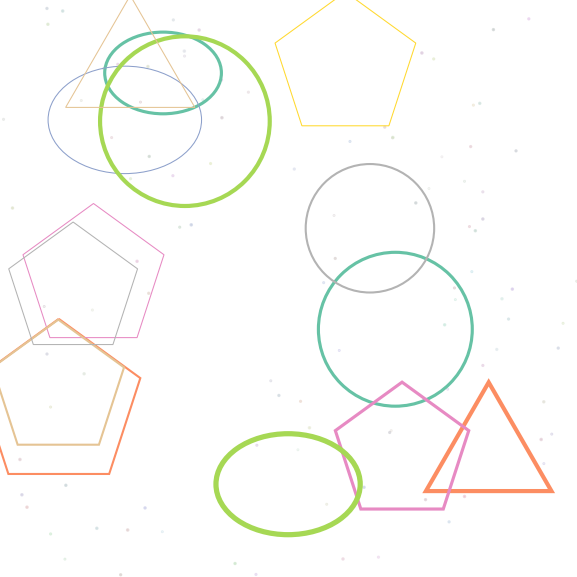[{"shape": "oval", "thickness": 1.5, "radius": 0.51, "center": [0.282, 0.873]}, {"shape": "circle", "thickness": 1.5, "radius": 0.67, "center": [0.685, 0.429]}, {"shape": "triangle", "thickness": 2, "radius": 0.63, "center": [0.846, 0.212]}, {"shape": "pentagon", "thickness": 1, "radius": 0.74, "center": [0.102, 0.299]}, {"shape": "oval", "thickness": 0.5, "radius": 0.66, "center": [0.216, 0.792]}, {"shape": "pentagon", "thickness": 0.5, "radius": 0.64, "center": [0.162, 0.518]}, {"shape": "pentagon", "thickness": 1.5, "radius": 0.61, "center": [0.696, 0.216]}, {"shape": "oval", "thickness": 2.5, "radius": 0.62, "center": [0.499, 0.161]}, {"shape": "circle", "thickness": 2, "radius": 0.73, "center": [0.32, 0.789]}, {"shape": "pentagon", "thickness": 0.5, "radius": 0.64, "center": [0.598, 0.885]}, {"shape": "pentagon", "thickness": 1, "radius": 0.6, "center": [0.101, 0.326]}, {"shape": "triangle", "thickness": 0.5, "radius": 0.65, "center": [0.226, 0.878]}, {"shape": "pentagon", "thickness": 0.5, "radius": 0.59, "center": [0.127, 0.497]}, {"shape": "circle", "thickness": 1, "radius": 0.56, "center": [0.641, 0.604]}]